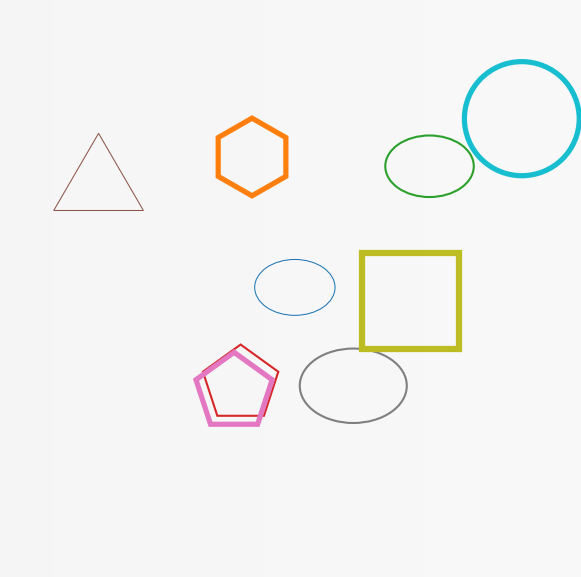[{"shape": "oval", "thickness": 0.5, "radius": 0.35, "center": [0.507, 0.501]}, {"shape": "hexagon", "thickness": 2.5, "radius": 0.34, "center": [0.434, 0.727]}, {"shape": "oval", "thickness": 1, "radius": 0.38, "center": [0.739, 0.711]}, {"shape": "pentagon", "thickness": 1, "radius": 0.34, "center": [0.414, 0.334]}, {"shape": "triangle", "thickness": 0.5, "radius": 0.45, "center": [0.17, 0.679]}, {"shape": "pentagon", "thickness": 2.5, "radius": 0.34, "center": [0.403, 0.32]}, {"shape": "oval", "thickness": 1, "radius": 0.46, "center": [0.608, 0.331]}, {"shape": "square", "thickness": 3, "radius": 0.42, "center": [0.706, 0.478]}, {"shape": "circle", "thickness": 2.5, "radius": 0.49, "center": [0.898, 0.794]}]